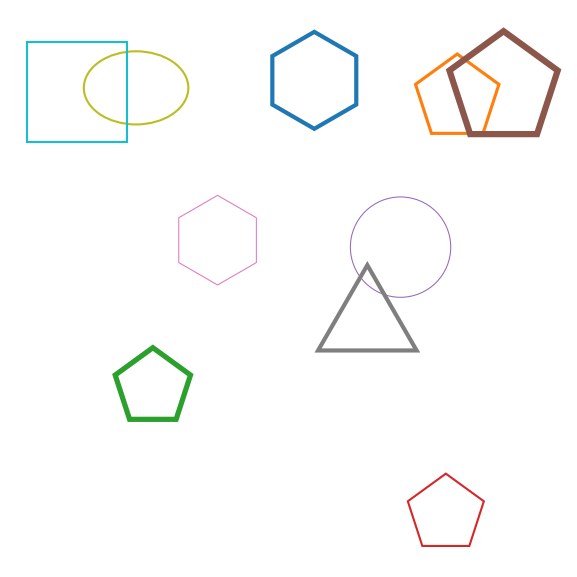[{"shape": "hexagon", "thickness": 2, "radius": 0.42, "center": [0.544, 0.86]}, {"shape": "pentagon", "thickness": 1.5, "radius": 0.38, "center": [0.792, 0.83]}, {"shape": "pentagon", "thickness": 2.5, "radius": 0.34, "center": [0.265, 0.328]}, {"shape": "pentagon", "thickness": 1, "radius": 0.35, "center": [0.772, 0.11]}, {"shape": "circle", "thickness": 0.5, "radius": 0.43, "center": [0.694, 0.571]}, {"shape": "pentagon", "thickness": 3, "radius": 0.49, "center": [0.872, 0.847]}, {"shape": "hexagon", "thickness": 0.5, "radius": 0.39, "center": [0.377, 0.583]}, {"shape": "triangle", "thickness": 2, "radius": 0.49, "center": [0.636, 0.442]}, {"shape": "oval", "thickness": 1, "radius": 0.45, "center": [0.236, 0.847]}, {"shape": "square", "thickness": 1, "radius": 0.43, "center": [0.134, 0.84]}]